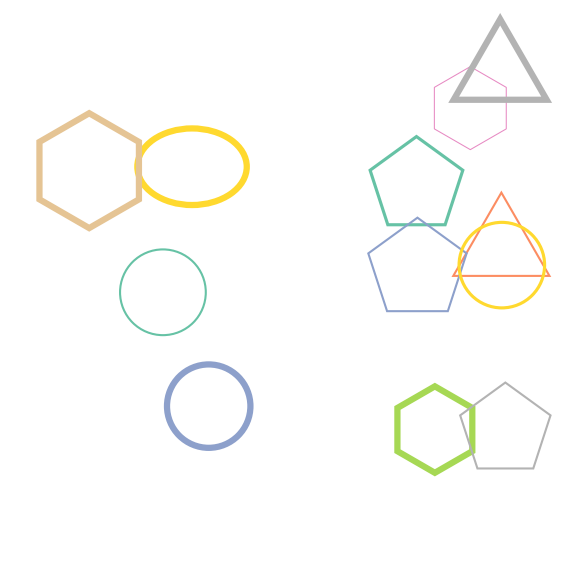[{"shape": "pentagon", "thickness": 1.5, "radius": 0.42, "center": [0.721, 0.678]}, {"shape": "circle", "thickness": 1, "radius": 0.37, "center": [0.282, 0.493]}, {"shape": "triangle", "thickness": 1, "radius": 0.48, "center": [0.868, 0.569]}, {"shape": "pentagon", "thickness": 1, "radius": 0.45, "center": [0.723, 0.533]}, {"shape": "circle", "thickness": 3, "radius": 0.36, "center": [0.361, 0.296]}, {"shape": "hexagon", "thickness": 0.5, "radius": 0.36, "center": [0.814, 0.812]}, {"shape": "hexagon", "thickness": 3, "radius": 0.37, "center": [0.753, 0.255]}, {"shape": "oval", "thickness": 3, "radius": 0.47, "center": [0.333, 0.71]}, {"shape": "circle", "thickness": 1.5, "radius": 0.37, "center": [0.869, 0.54]}, {"shape": "hexagon", "thickness": 3, "radius": 0.5, "center": [0.154, 0.704]}, {"shape": "triangle", "thickness": 3, "radius": 0.46, "center": [0.866, 0.873]}, {"shape": "pentagon", "thickness": 1, "radius": 0.41, "center": [0.875, 0.254]}]